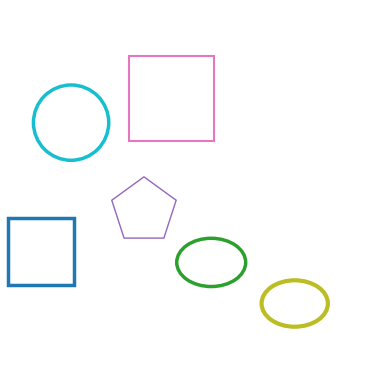[{"shape": "square", "thickness": 2.5, "radius": 0.43, "center": [0.107, 0.348]}, {"shape": "oval", "thickness": 2.5, "radius": 0.45, "center": [0.549, 0.318]}, {"shape": "pentagon", "thickness": 1, "radius": 0.44, "center": [0.374, 0.453]}, {"shape": "square", "thickness": 1.5, "radius": 0.55, "center": [0.445, 0.743]}, {"shape": "oval", "thickness": 3, "radius": 0.43, "center": [0.766, 0.212]}, {"shape": "circle", "thickness": 2.5, "radius": 0.49, "center": [0.185, 0.681]}]